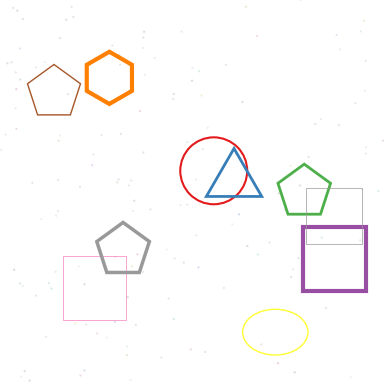[{"shape": "circle", "thickness": 1.5, "radius": 0.43, "center": [0.555, 0.556]}, {"shape": "triangle", "thickness": 2, "radius": 0.42, "center": [0.608, 0.531]}, {"shape": "pentagon", "thickness": 2, "radius": 0.36, "center": [0.79, 0.502]}, {"shape": "square", "thickness": 3, "radius": 0.41, "center": [0.868, 0.327]}, {"shape": "hexagon", "thickness": 3, "radius": 0.34, "center": [0.284, 0.798]}, {"shape": "oval", "thickness": 1, "radius": 0.42, "center": [0.715, 0.137]}, {"shape": "pentagon", "thickness": 1, "radius": 0.36, "center": [0.14, 0.76]}, {"shape": "square", "thickness": 0.5, "radius": 0.41, "center": [0.246, 0.252]}, {"shape": "pentagon", "thickness": 2.5, "radius": 0.36, "center": [0.32, 0.35]}, {"shape": "square", "thickness": 0.5, "radius": 0.36, "center": [0.867, 0.439]}]